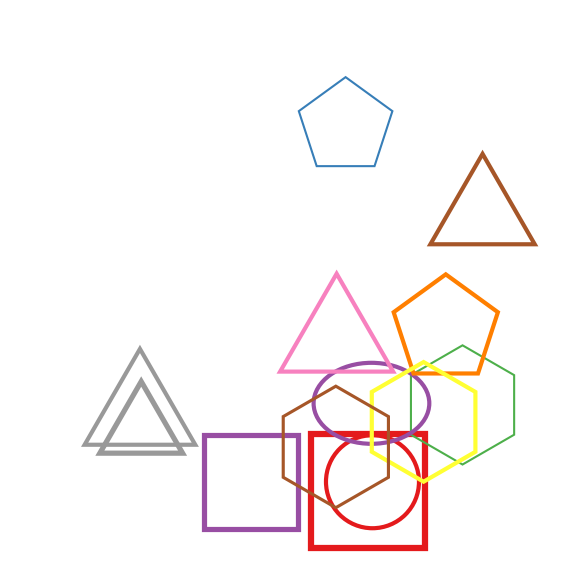[{"shape": "square", "thickness": 3, "radius": 0.49, "center": [0.637, 0.15]}, {"shape": "circle", "thickness": 2, "radius": 0.4, "center": [0.645, 0.165]}, {"shape": "pentagon", "thickness": 1, "radius": 0.43, "center": [0.598, 0.78]}, {"shape": "hexagon", "thickness": 1, "radius": 0.52, "center": [0.801, 0.298]}, {"shape": "oval", "thickness": 2, "radius": 0.5, "center": [0.643, 0.301]}, {"shape": "square", "thickness": 2.5, "radius": 0.41, "center": [0.434, 0.164]}, {"shape": "pentagon", "thickness": 2, "radius": 0.47, "center": [0.772, 0.429]}, {"shape": "hexagon", "thickness": 2, "radius": 0.52, "center": [0.734, 0.269]}, {"shape": "triangle", "thickness": 2, "radius": 0.52, "center": [0.836, 0.628]}, {"shape": "hexagon", "thickness": 1.5, "radius": 0.53, "center": [0.582, 0.225]}, {"shape": "triangle", "thickness": 2, "radius": 0.56, "center": [0.583, 0.412]}, {"shape": "triangle", "thickness": 2.5, "radius": 0.41, "center": [0.245, 0.256]}, {"shape": "triangle", "thickness": 2, "radius": 0.55, "center": [0.242, 0.284]}]